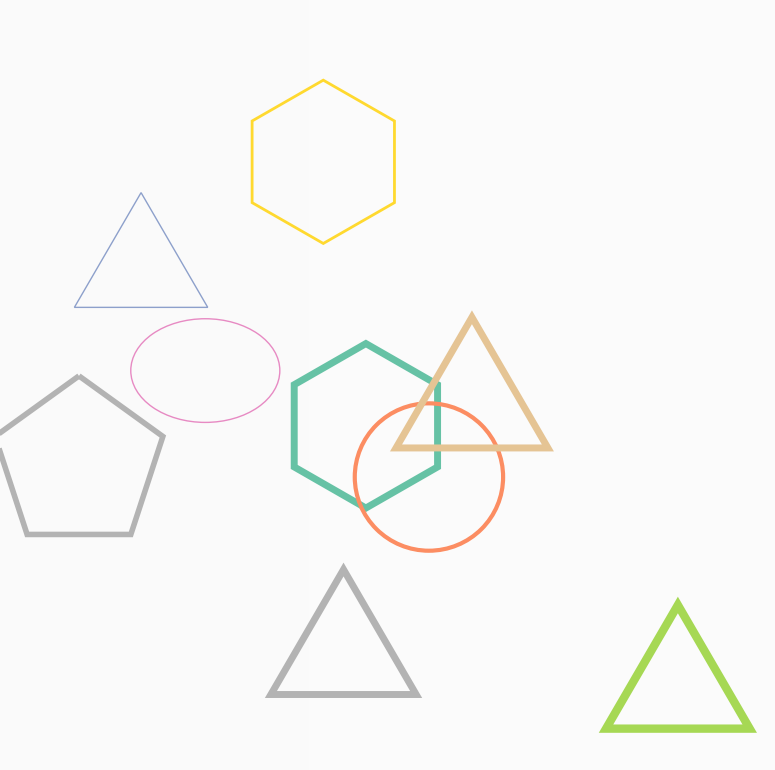[{"shape": "hexagon", "thickness": 2.5, "radius": 0.53, "center": [0.472, 0.447]}, {"shape": "circle", "thickness": 1.5, "radius": 0.48, "center": [0.553, 0.38]}, {"shape": "triangle", "thickness": 0.5, "radius": 0.5, "center": [0.182, 0.65]}, {"shape": "oval", "thickness": 0.5, "radius": 0.48, "center": [0.265, 0.519]}, {"shape": "triangle", "thickness": 3, "radius": 0.54, "center": [0.875, 0.107]}, {"shape": "hexagon", "thickness": 1, "radius": 0.53, "center": [0.417, 0.79]}, {"shape": "triangle", "thickness": 2.5, "radius": 0.57, "center": [0.609, 0.475]}, {"shape": "pentagon", "thickness": 2, "radius": 0.57, "center": [0.102, 0.398]}, {"shape": "triangle", "thickness": 2.5, "radius": 0.54, "center": [0.443, 0.152]}]